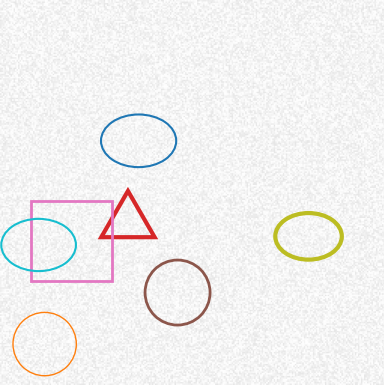[{"shape": "oval", "thickness": 1.5, "radius": 0.49, "center": [0.36, 0.634]}, {"shape": "circle", "thickness": 1, "radius": 0.41, "center": [0.116, 0.106]}, {"shape": "triangle", "thickness": 3, "radius": 0.4, "center": [0.332, 0.424]}, {"shape": "circle", "thickness": 2, "radius": 0.42, "center": [0.461, 0.24]}, {"shape": "square", "thickness": 2, "radius": 0.52, "center": [0.186, 0.374]}, {"shape": "oval", "thickness": 3, "radius": 0.43, "center": [0.801, 0.386]}, {"shape": "oval", "thickness": 1.5, "radius": 0.48, "center": [0.1, 0.364]}]